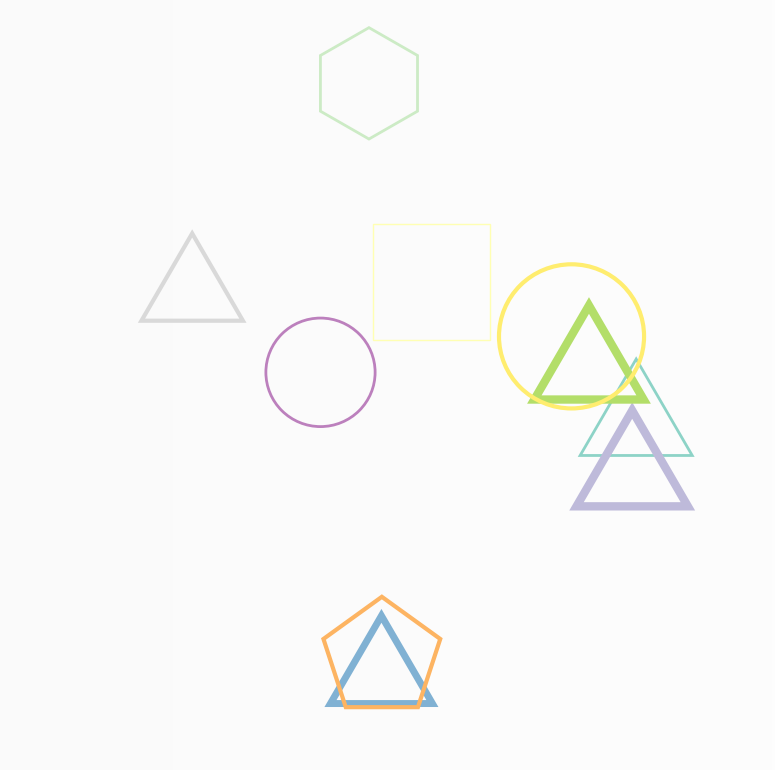[{"shape": "triangle", "thickness": 1, "radius": 0.42, "center": [0.821, 0.45]}, {"shape": "square", "thickness": 0.5, "radius": 0.38, "center": [0.557, 0.634]}, {"shape": "triangle", "thickness": 3, "radius": 0.41, "center": [0.816, 0.384]}, {"shape": "triangle", "thickness": 2.5, "radius": 0.38, "center": [0.492, 0.124]}, {"shape": "pentagon", "thickness": 1.5, "radius": 0.4, "center": [0.493, 0.146]}, {"shape": "triangle", "thickness": 3, "radius": 0.41, "center": [0.76, 0.522]}, {"shape": "triangle", "thickness": 1.5, "radius": 0.38, "center": [0.248, 0.621]}, {"shape": "circle", "thickness": 1, "radius": 0.35, "center": [0.414, 0.516]}, {"shape": "hexagon", "thickness": 1, "radius": 0.36, "center": [0.476, 0.892]}, {"shape": "circle", "thickness": 1.5, "radius": 0.47, "center": [0.737, 0.563]}]